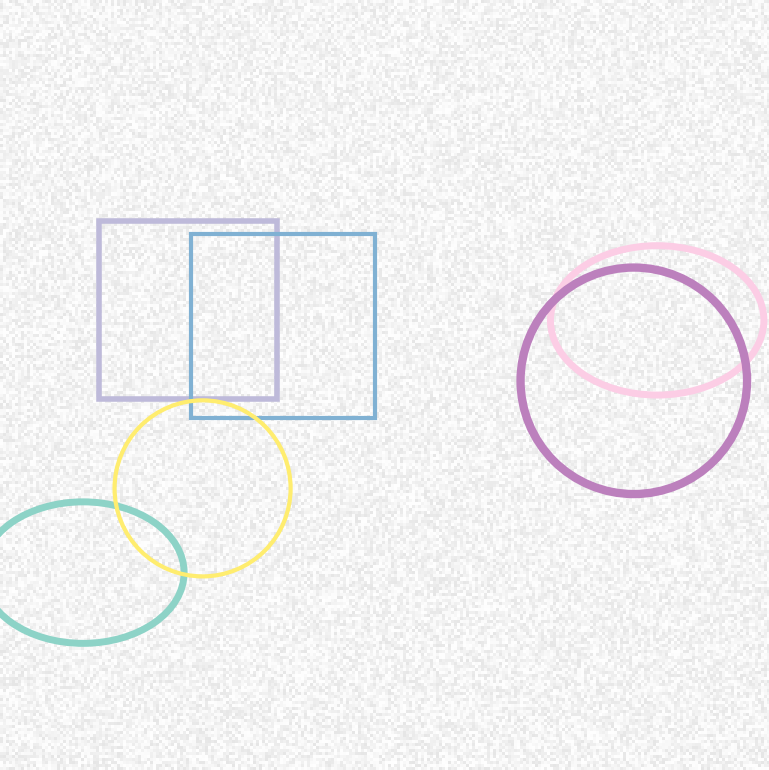[{"shape": "oval", "thickness": 2.5, "radius": 0.66, "center": [0.108, 0.256]}, {"shape": "square", "thickness": 2, "radius": 0.58, "center": [0.244, 0.598]}, {"shape": "square", "thickness": 1.5, "radius": 0.6, "center": [0.367, 0.576]}, {"shape": "oval", "thickness": 2.5, "radius": 0.69, "center": [0.853, 0.584]}, {"shape": "circle", "thickness": 3, "radius": 0.74, "center": [0.823, 0.505]}, {"shape": "circle", "thickness": 1.5, "radius": 0.57, "center": [0.263, 0.366]}]